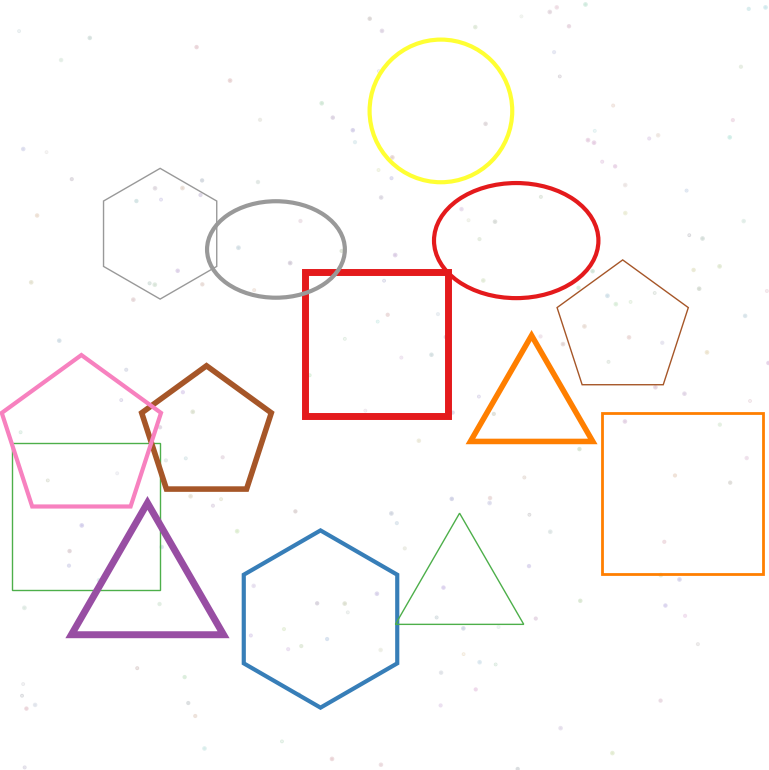[{"shape": "oval", "thickness": 1.5, "radius": 0.53, "center": [0.67, 0.688]}, {"shape": "square", "thickness": 2.5, "radius": 0.47, "center": [0.489, 0.553]}, {"shape": "hexagon", "thickness": 1.5, "radius": 0.58, "center": [0.416, 0.196]}, {"shape": "triangle", "thickness": 0.5, "radius": 0.48, "center": [0.597, 0.237]}, {"shape": "square", "thickness": 0.5, "radius": 0.48, "center": [0.112, 0.329]}, {"shape": "triangle", "thickness": 2.5, "radius": 0.57, "center": [0.192, 0.233]}, {"shape": "triangle", "thickness": 2, "radius": 0.46, "center": [0.69, 0.473]}, {"shape": "square", "thickness": 1, "radius": 0.52, "center": [0.886, 0.359]}, {"shape": "circle", "thickness": 1.5, "radius": 0.46, "center": [0.573, 0.856]}, {"shape": "pentagon", "thickness": 2, "radius": 0.44, "center": [0.268, 0.436]}, {"shape": "pentagon", "thickness": 0.5, "radius": 0.45, "center": [0.809, 0.573]}, {"shape": "pentagon", "thickness": 1.5, "radius": 0.54, "center": [0.106, 0.43]}, {"shape": "oval", "thickness": 1.5, "radius": 0.45, "center": [0.358, 0.676]}, {"shape": "hexagon", "thickness": 0.5, "radius": 0.42, "center": [0.208, 0.696]}]